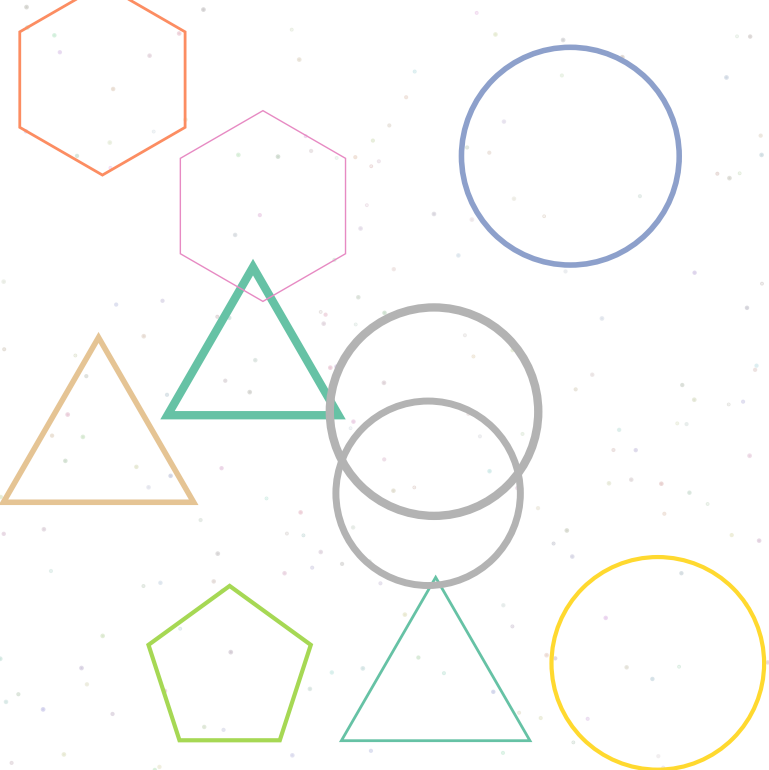[{"shape": "triangle", "thickness": 1, "radius": 0.71, "center": [0.566, 0.109]}, {"shape": "triangle", "thickness": 3, "radius": 0.64, "center": [0.329, 0.525]}, {"shape": "hexagon", "thickness": 1, "radius": 0.62, "center": [0.133, 0.897]}, {"shape": "circle", "thickness": 2, "radius": 0.71, "center": [0.741, 0.797]}, {"shape": "hexagon", "thickness": 0.5, "radius": 0.62, "center": [0.341, 0.732]}, {"shape": "pentagon", "thickness": 1.5, "radius": 0.55, "center": [0.298, 0.128]}, {"shape": "circle", "thickness": 1.5, "radius": 0.69, "center": [0.854, 0.138]}, {"shape": "triangle", "thickness": 2, "radius": 0.71, "center": [0.128, 0.419]}, {"shape": "circle", "thickness": 2.5, "radius": 0.6, "center": [0.556, 0.359]}, {"shape": "circle", "thickness": 3, "radius": 0.68, "center": [0.564, 0.465]}]